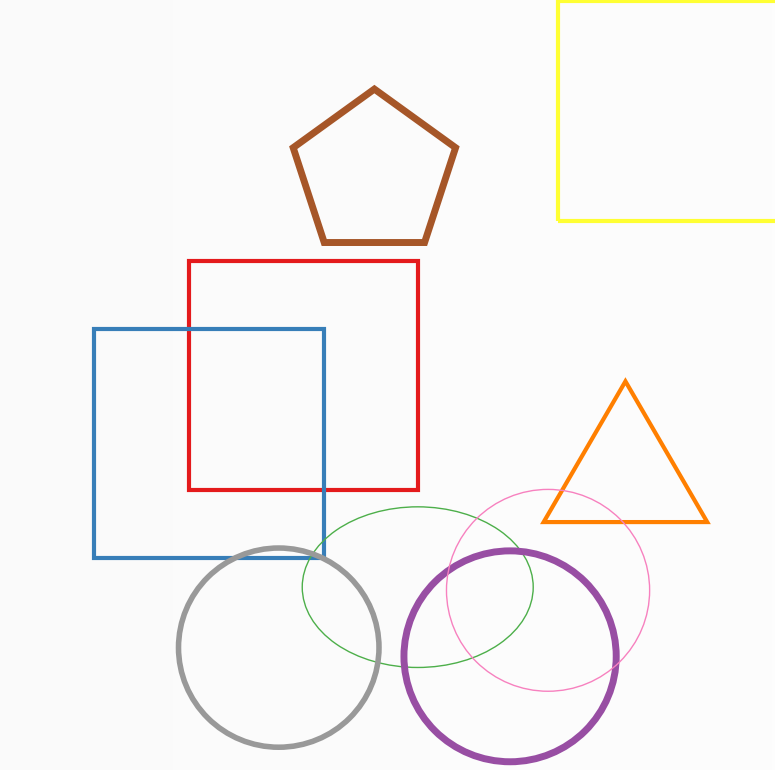[{"shape": "square", "thickness": 1.5, "radius": 0.74, "center": [0.392, 0.512]}, {"shape": "square", "thickness": 1.5, "radius": 0.74, "center": [0.27, 0.424]}, {"shape": "oval", "thickness": 0.5, "radius": 0.75, "center": [0.539, 0.237]}, {"shape": "circle", "thickness": 2.5, "radius": 0.68, "center": [0.658, 0.148]}, {"shape": "triangle", "thickness": 1.5, "radius": 0.61, "center": [0.807, 0.383]}, {"shape": "square", "thickness": 1.5, "radius": 0.72, "center": [0.864, 0.856]}, {"shape": "pentagon", "thickness": 2.5, "radius": 0.55, "center": [0.483, 0.774]}, {"shape": "circle", "thickness": 0.5, "radius": 0.66, "center": [0.707, 0.233]}, {"shape": "circle", "thickness": 2, "radius": 0.65, "center": [0.36, 0.159]}]